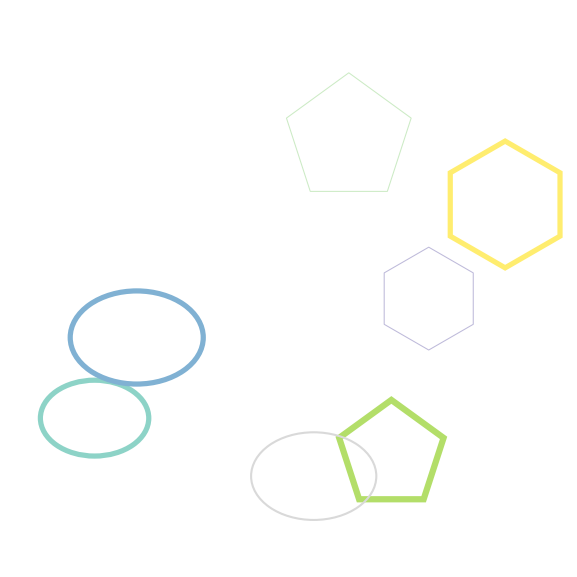[{"shape": "oval", "thickness": 2.5, "radius": 0.47, "center": [0.164, 0.275]}, {"shape": "hexagon", "thickness": 0.5, "radius": 0.45, "center": [0.742, 0.482]}, {"shape": "oval", "thickness": 2.5, "radius": 0.58, "center": [0.237, 0.415]}, {"shape": "pentagon", "thickness": 3, "radius": 0.48, "center": [0.678, 0.212]}, {"shape": "oval", "thickness": 1, "radius": 0.54, "center": [0.543, 0.175]}, {"shape": "pentagon", "thickness": 0.5, "radius": 0.57, "center": [0.604, 0.76]}, {"shape": "hexagon", "thickness": 2.5, "radius": 0.55, "center": [0.875, 0.645]}]